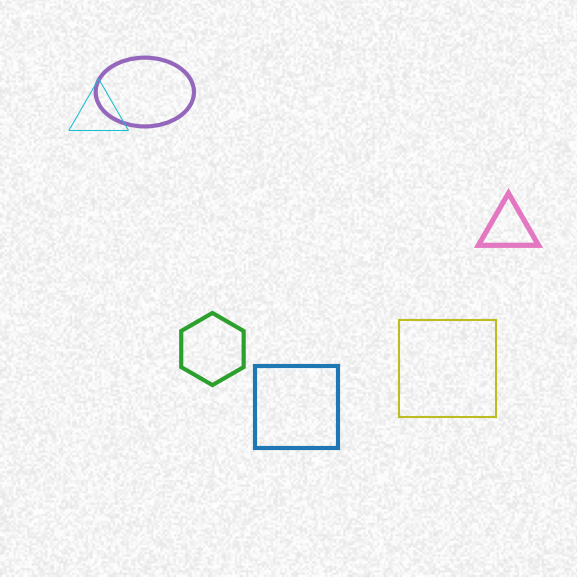[{"shape": "square", "thickness": 2, "radius": 0.36, "center": [0.513, 0.294]}, {"shape": "hexagon", "thickness": 2, "radius": 0.31, "center": [0.368, 0.395]}, {"shape": "oval", "thickness": 2, "radius": 0.43, "center": [0.251, 0.84]}, {"shape": "triangle", "thickness": 2.5, "radius": 0.3, "center": [0.88, 0.604]}, {"shape": "square", "thickness": 1, "radius": 0.42, "center": [0.774, 0.361]}, {"shape": "triangle", "thickness": 0.5, "radius": 0.3, "center": [0.171, 0.803]}]